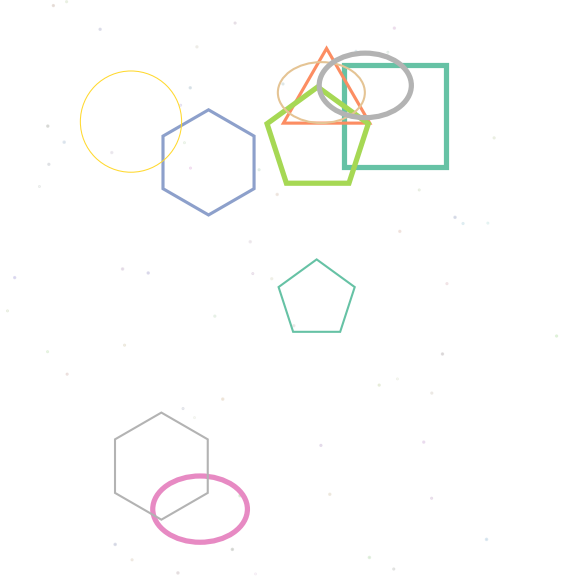[{"shape": "pentagon", "thickness": 1, "radius": 0.35, "center": [0.548, 0.481]}, {"shape": "square", "thickness": 2.5, "radius": 0.44, "center": [0.684, 0.798]}, {"shape": "triangle", "thickness": 1.5, "radius": 0.43, "center": [0.565, 0.829]}, {"shape": "hexagon", "thickness": 1.5, "radius": 0.46, "center": [0.361, 0.718]}, {"shape": "oval", "thickness": 2.5, "radius": 0.41, "center": [0.346, 0.118]}, {"shape": "pentagon", "thickness": 2.5, "radius": 0.46, "center": [0.55, 0.756]}, {"shape": "circle", "thickness": 0.5, "radius": 0.44, "center": [0.227, 0.789]}, {"shape": "oval", "thickness": 1, "radius": 0.38, "center": [0.556, 0.839]}, {"shape": "hexagon", "thickness": 1, "radius": 0.46, "center": [0.279, 0.192]}, {"shape": "oval", "thickness": 2.5, "radius": 0.4, "center": [0.633, 0.851]}]